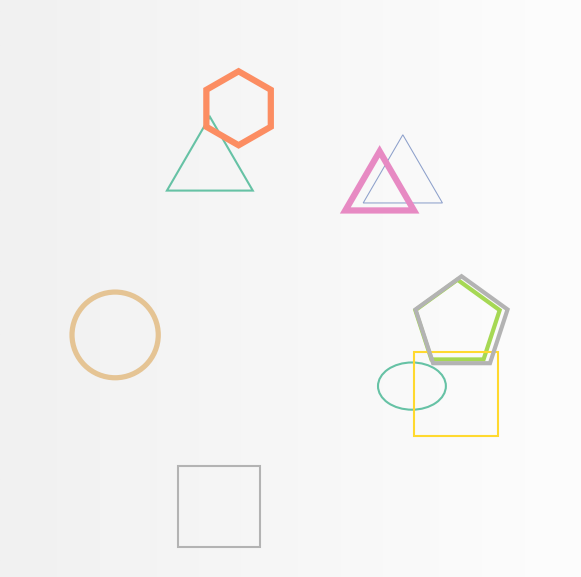[{"shape": "triangle", "thickness": 1, "radius": 0.43, "center": [0.361, 0.712]}, {"shape": "oval", "thickness": 1, "radius": 0.29, "center": [0.709, 0.331]}, {"shape": "hexagon", "thickness": 3, "radius": 0.32, "center": [0.41, 0.812]}, {"shape": "triangle", "thickness": 0.5, "radius": 0.39, "center": [0.693, 0.687]}, {"shape": "triangle", "thickness": 3, "radius": 0.34, "center": [0.653, 0.669]}, {"shape": "pentagon", "thickness": 2, "radius": 0.38, "center": [0.787, 0.438]}, {"shape": "square", "thickness": 1, "radius": 0.36, "center": [0.785, 0.317]}, {"shape": "circle", "thickness": 2.5, "radius": 0.37, "center": [0.198, 0.419]}, {"shape": "square", "thickness": 1, "radius": 0.35, "center": [0.378, 0.122]}, {"shape": "pentagon", "thickness": 2, "radius": 0.42, "center": [0.794, 0.438]}]